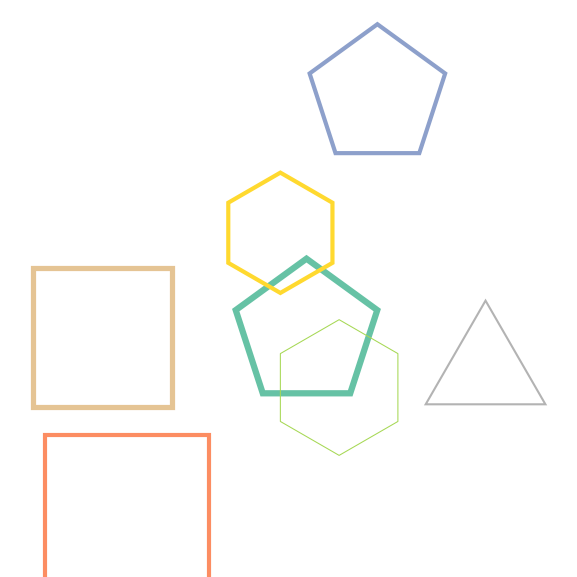[{"shape": "pentagon", "thickness": 3, "radius": 0.64, "center": [0.531, 0.422]}, {"shape": "square", "thickness": 2, "radius": 0.71, "center": [0.22, 0.103]}, {"shape": "pentagon", "thickness": 2, "radius": 0.62, "center": [0.653, 0.834]}, {"shape": "hexagon", "thickness": 0.5, "radius": 0.59, "center": [0.587, 0.328]}, {"shape": "hexagon", "thickness": 2, "radius": 0.52, "center": [0.485, 0.596]}, {"shape": "square", "thickness": 2.5, "radius": 0.6, "center": [0.177, 0.415]}, {"shape": "triangle", "thickness": 1, "radius": 0.6, "center": [0.841, 0.359]}]